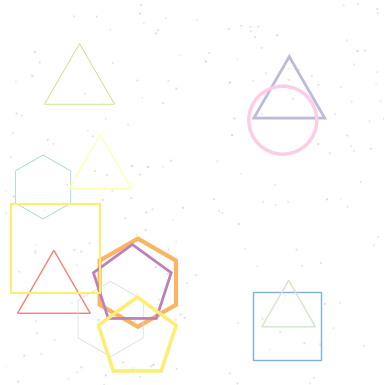[{"shape": "hexagon", "thickness": 0.5, "radius": 0.42, "center": [0.112, 0.514]}, {"shape": "triangle", "thickness": 1, "radius": 0.46, "center": [0.26, 0.557]}, {"shape": "triangle", "thickness": 2, "radius": 0.53, "center": [0.751, 0.746]}, {"shape": "triangle", "thickness": 1, "radius": 0.54, "center": [0.14, 0.241]}, {"shape": "square", "thickness": 1, "radius": 0.44, "center": [0.746, 0.153]}, {"shape": "hexagon", "thickness": 3, "radius": 0.57, "center": [0.358, 0.266]}, {"shape": "triangle", "thickness": 0.5, "radius": 0.53, "center": [0.207, 0.782]}, {"shape": "circle", "thickness": 2.5, "radius": 0.44, "center": [0.735, 0.688]}, {"shape": "hexagon", "thickness": 0.5, "radius": 0.49, "center": [0.287, 0.171]}, {"shape": "pentagon", "thickness": 2, "radius": 0.53, "center": [0.344, 0.259]}, {"shape": "triangle", "thickness": 1, "radius": 0.4, "center": [0.75, 0.191]}, {"shape": "square", "thickness": 1.5, "radius": 0.58, "center": [0.144, 0.355]}, {"shape": "pentagon", "thickness": 2.5, "radius": 0.53, "center": [0.357, 0.122]}]